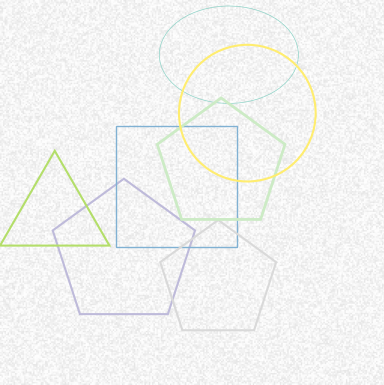[{"shape": "oval", "thickness": 0.5, "radius": 0.9, "center": [0.594, 0.858]}, {"shape": "pentagon", "thickness": 1.5, "radius": 0.97, "center": [0.322, 0.341]}, {"shape": "square", "thickness": 1, "radius": 0.78, "center": [0.458, 0.515]}, {"shape": "triangle", "thickness": 1.5, "radius": 0.82, "center": [0.142, 0.444]}, {"shape": "pentagon", "thickness": 1.5, "radius": 0.79, "center": [0.567, 0.27]}, {"shape": "pentagon", "thickness": 2, "radius": 0.87, "center": [0.574, 0.571]}, {"shape": "circle", "thickness": 1.5, "radius": 0.89, "center": [0.642, 0.706]}]